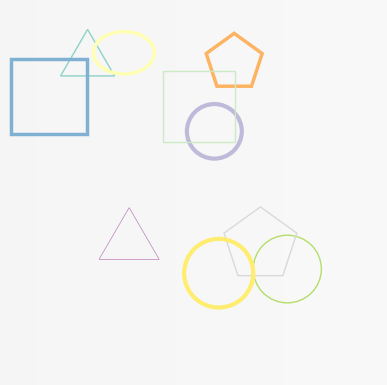[{"shape": "triangle", "thickness": 1, "radius": 0.4, "center": [0.226, 0.843]}, {"shape": "oval", "thickness": 2.5, "radius": 0.39, "center": [0.32, 0.863]}, {"shape": "circle", "thickness": 3, "radius": 0.35, "center": [0.553, 0.659]}, {"shape": "square", "thickness": 2.5, "radius": 0.49, "center": [0.127, 0.749]}, {"shape": "pentagon", "thickness": 2.5, "radius": 0.38, "center": [0.604, 0.837]}, {"shape": "circle", "thickness": 1, "radius": 0.44, "center": [0.741, 0.301]}, {"shape": "pentagon", "thickness": 1, "radius": 0.49, "center": [0.672, 0.364]}, {"shape": "triangle", "thickness": 0.5, "radius": 0.45, "center": [0.333, 0.371]}, {"shape": "square", "thickness": 1, "radius": 0.46, "center": [0.513, 0.724]}, {"shape": "circle", "thickness": 3, "radius": 0.45, "center": [0.564, 0.29]}]